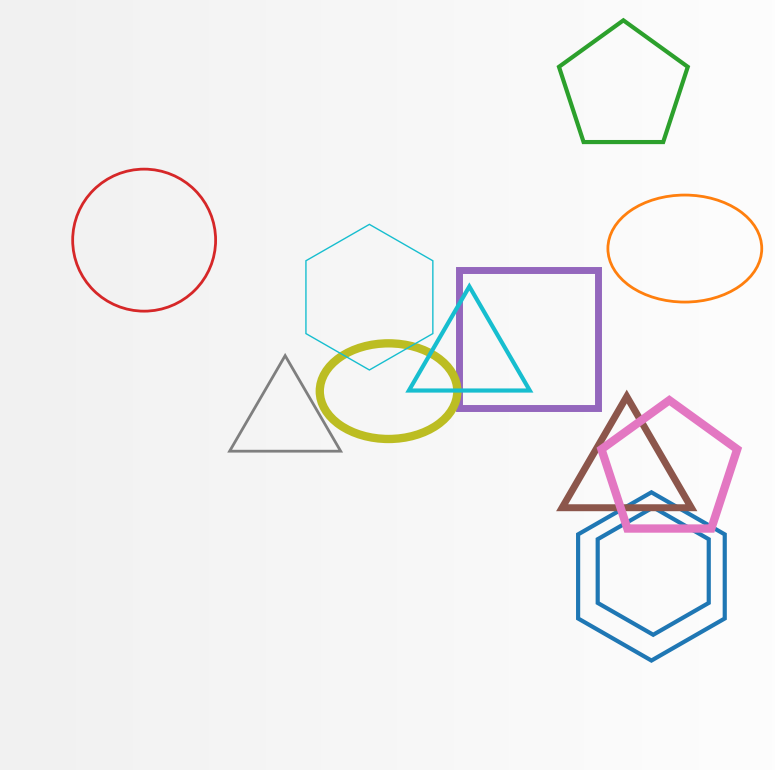[{"shape": "hexagon", "thickness": 1.5, "radius": 0.41, "center": [0.843, 0.258]}, {"shape": "hexagon", "thickness": 1.5, "radius": 0.55, "center": [0.841, 0.251]}, {"shape": "oval", "thickness": 1, "radius": 0.5, "center": [0.884, 0.677]}, {"shape": "pentagon", "thickness": 1.5, "radius": 0.44, "center": [0.804, 0.886]}, {"shape": "circle", "thickness": 1, "radius": 0.46, "center": [0.186, 0.688]}, {"shape": "square", "thickness": 2.5, "radius": 0.45, "center": [0.682, 0.56]}, {"shape": "triangle", "thickness": 2.5, "radius": 0.48, "center": [0.809, 0.389]}, {"shape": "pentagon", "thickness": 3, "radius": 0.46, "center": [0.864, 0.388]}, {"shape": "triangle", "thickness": 1, "radius": 0.41, "center": [0.368, 0.455]}, {"shape": "oval", "thickness": 3, "radius": 0.44, "center": [0.501, 0.492]}, {"shape": "triangle", "thickness": 1.5, "radius": 0.45, "center": [0.606, 0.538]}, {"shape": "hexagon", "thickness": 0.5, "radius": 0.47, "center": [0.477, 0.614]}]